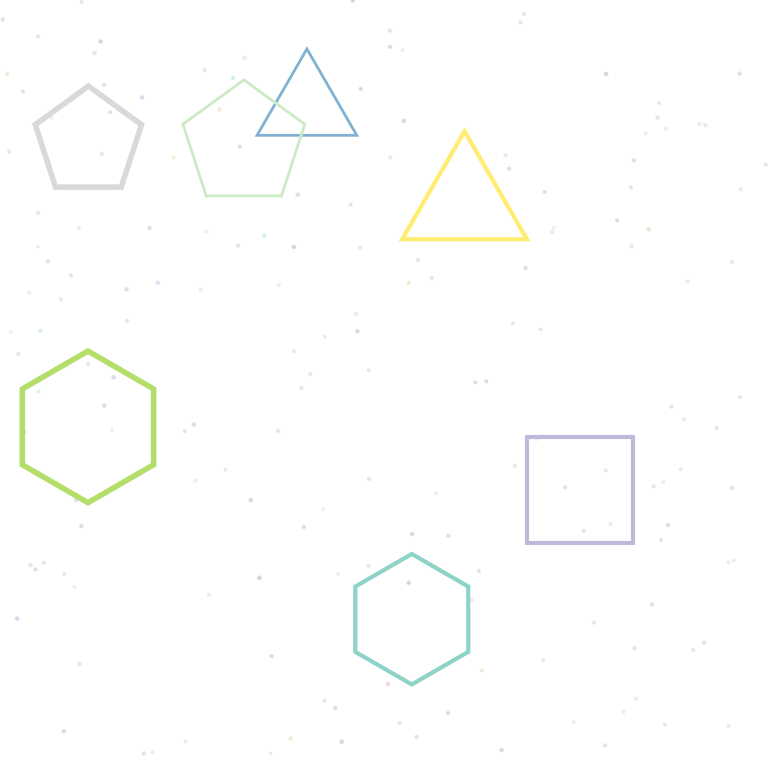[{"shape": "hexagon", "thickness": 1.5, "radius": 0.42, "center": [0.535, 0.196]}, {"shape": "square", "thickness": 1.5, "radius": 0.34, "center": [0.753, 0.364]}, {"shape": "triangle", "thickness": 1, "radius": 0.37, "center": [0.399, 0.862]}, {"shape": "hexagon", "thickness": 2, "radius": 0.49, "center": [0.114, 0.446]}, {"shape": "pentagon", "thickness": 2, "radius": 0.36, "center": [0.115, 0.816]}, {"shape": "pentagon", "thickness": 1, "radius": 0.42, "center": [0.317, 0.813]}, {"shape": "triangle", "thickness": 1.5, "radius": 0.47, "center": [0.603, 0.736]}]